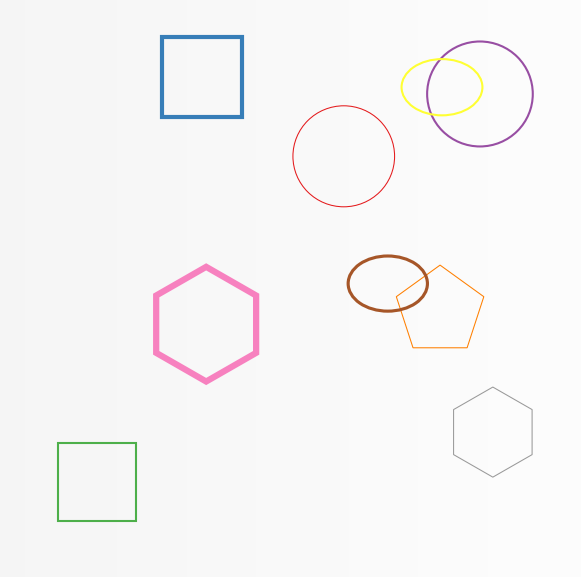[{"shape": "circle", "thickness": 0.5, "radius": 0.44, "center": [0.591, 0.728]}, {"shape": "square", "thickness": 2, "radius": 0.34, "center": [0.348, 0.866]}, {"shape": "square", "thickness": 1, "radius": 0.34, "center": [0.167, 0.164]}, {"shape": "circle", "thickness": 1, "radius": 0.45, "center": [0.826, 0.836]}, {"shape": "pentagon", "thickness": 0.5, "radius": 0.4, "center": [0.757, 0.461]}, {"shape": "oval", "thickness": 1, "radius": 0.35, "center": [0.76, 0.848]}, {"shape": "oval", "thickness": 1.5, "radius": 0.34, "center": [0.667, 0.508]}, {"shape": "hexagon", "thickness": 3, "radius": 0.5, "center": [0.355, 0.438]}, {"shape": "hexagon", "thickness": 0.5, "radius": 0.39, "center": [0.848, 0.251]}]